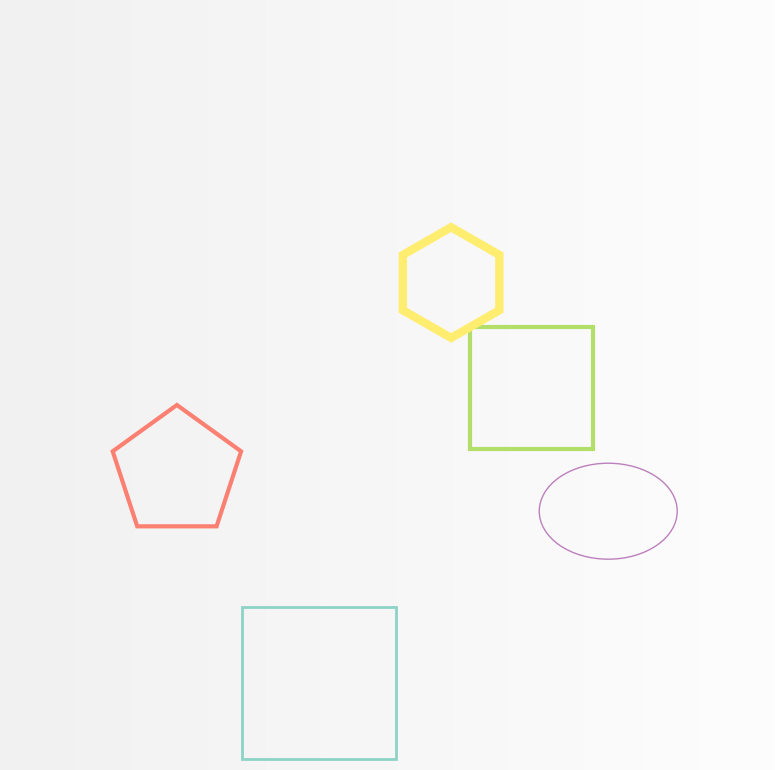[{"shape": "square", "thickness": 1, "radius": 0.5, "center": [0.411, 0.113]}, {"shape": "pentagon", "thickness": 1.5, "radius": 0.44, "center": [0.228, 0.387]}, {"shape": "square", "thickness": 1.5, "radius": 0.4, "center": [0.686, 0.496]}, {"shape": "oval", "thickness": 0.5, "radius": 0.45, "center": [0.785, 0.336]}, {"shape": "hexagon", "thickness": 3, "radius": 0.36, "center": [0.582, 0.633]}]